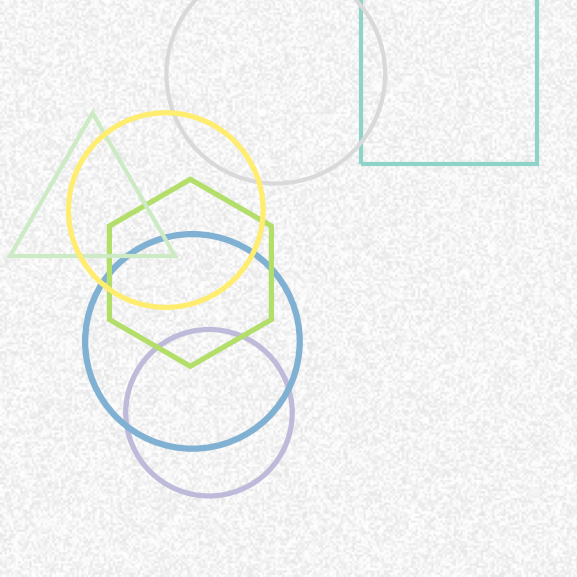[{"shape": "square", "thickness": 2, "radius": 0.76, "center": [0.777, 0.868]}, {"shape": "circle", "thickness": 2.5, "radius": 0.72, "center": [0.362, 0.284]}, {"shape": "circle", "thickness": 3, "radius": 0.93, "center": [0.333, 0.408]}, {"shape": "hexagon", "thickness": 2.5, "radius": 0.81, "center": [0.33, 0.527]}, {"shape": "circle", "thickness": 2, "radius": 0.95, "center": [0.478, 0.871]}, {"shape": "triangle", "thickness": 2, "radius": 0.82, "center": [0.16, 0.638]}, {"shape": "circle", "thickness": 2.5, "radius": 0.84, "center": [0.287, 0.635]}]